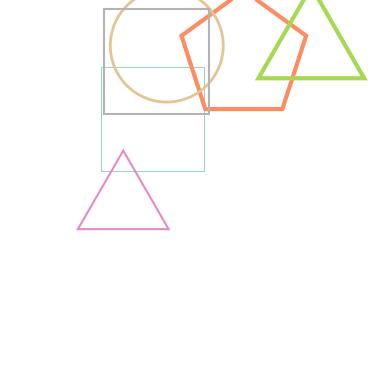[{"shape": "square", "thickness": 0.5, "radius": 0.67, "center": [0.396, 0.69]}, {"shape": "pentagon", "thickness": 3, "radius": 0.85, "center": [0.633, 0.854]}, {"shape": "triangle", "thickness": 1.5, "radius": 0.68, "center": [0.32, 0.473]}, {"shape": "triangle", "thickness": 3, "radius": 0.79, "center": [0.809, 0.876]}, {"shape": "circle", "thickness": 2, "radius": 0.73, "center": [0.433, 0.882]}, {"shape": "square", "thickness": 1.5, "radius": 0.68, "center": [0.406, 0.84]}]